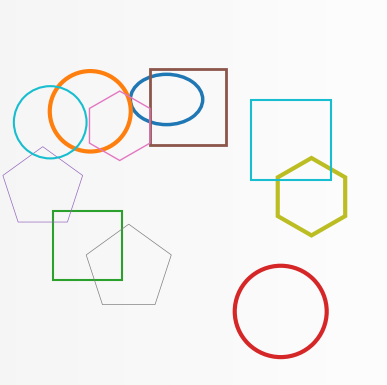[{"shape": "oval", "thickness": 2.5, "radius": 0.47, "center": [0.43, 0.742]}, {"shape": "circle", "thickness": 3, "radius": 0.52, "center": [0.233, 0.711]}, {"shape": "square", "thickness": 1.5, "radius": 0.45, "center": [0.226, 0.363]}, {"shape": "circle", "thickness": 3, "radius": 0.59, "center": [0.724, 0.191]}, {"shape": "pentagon", "thickness": 0.5, "radius": 0.54, "center": [0.11, 0.511]}, {"shape": "square", "thickness": 2, "radius": 0.49, "center": [0.486, 0.722]}, {"shape": "hexagon", "thickness": 1, "radius": 0.45, "center": [0.309, 0.673]}, {"shape": "pentagon", "thickness": 0.5, "radius": 0.58, "center": [0.332, 0.302]}, {"shape": "hexagon", "thickness": 3, "radius": 0.5, "center": [0.804, 0.489]}, {"shape": "square", "thickness": 1.5, "radius": 0.52, "center": [0.751, 0.637]}, {"shape": "circle", "thickness": 1.5, "radius": 0.47, "center": [0.13, 0.682]}]